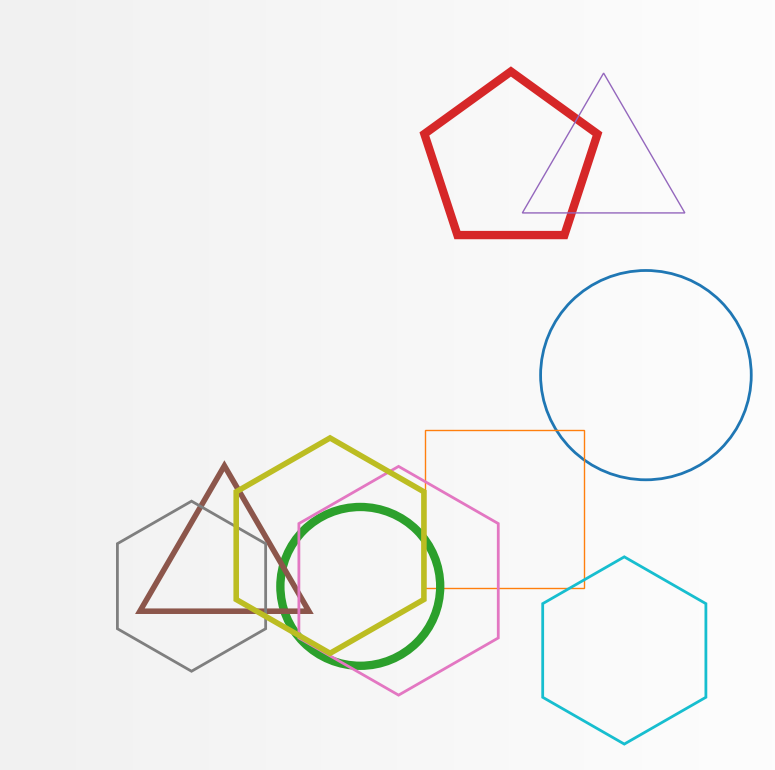[{"shape": "circle", "thickness": 1, "radius": 0.68, "center": [0.833, 0.513]}, {"shape": "square", "thickness": 0.5, "radius": 0.51, "center": [0.651, 0.339]}, {"shape": "circle", "thickness": 3, "radius": 0.52, "center": [0.465, 0.238]}, {"shape": "pentagon", "thickness": 3, "radius": 0.59, "center": [0.659, 0.79]}, {"shape": "triangle", "thickness": 0.5, "radius": 0.61, "center": [0.779, 0.784]}, {"shape": "triangle", "thickness": 2, "radius": 0.63, "center": [0.29, 0.269]}, {"shape": "hexagon", "thickness": 1, "radius": 0.74, "center": [0.514, 0.246]}, {"shape": "hexagon", "thickness": 1, "radius": 0.55, "center": [0.247, 0.239]}, {"shape": "hexagon", "thickness": 2, "radius": 0.7, "center": [0.426, 0.291]}, {"shape": "hexagon", "thickness": 1, "radius": 0.61, "center": [0.806, 0.155]}]